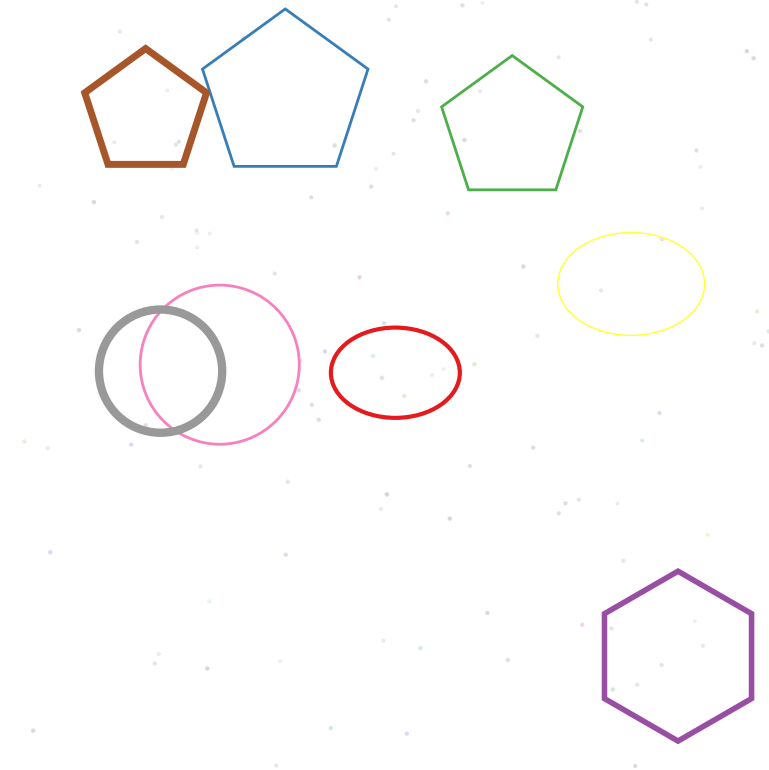[{"shape": "oval", "thickness": 1.5, "radius": 0.42, "center": [0.513, 0.516]}, {"shape": "pentagon", "thickness": 1, "radius": 0.57, "center": [0.37, 0.875]}, {"shape": "pentagon", "thickness": 1, "radius": 0.48, "center": [0.665, 0.831]}, {"shape": "hexagon", "thickness": 2, "radius": 0.55, "center": [0.881, 0.148]}, {"shape": "oval", "thickness": 0.5, "radius": 0.48, "center": [0.82, 0.631]}, {"shape": "pentagon", "thickness": 2.5, "radius": 0.42, "center": [0.189, 0.854]}, {"shape": "circle", "thickness": 1, "radius": 0.52, "center": [0.285, 0.526]}, {"shape": "circle", "thickness": 3, "radius": 0.4, "center": [0.209, 0.518]}]